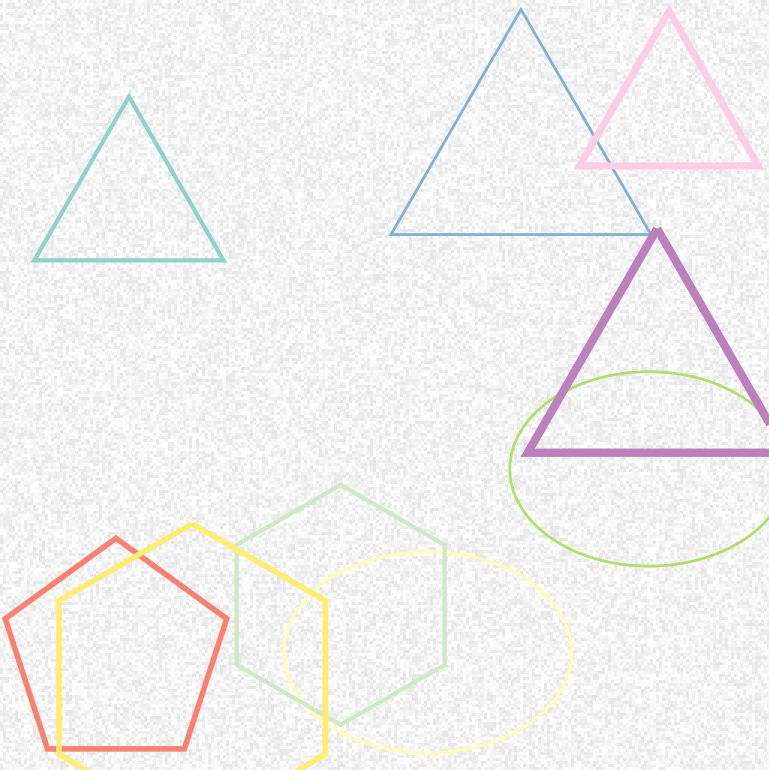[{"shape": "triangle", "thickness": 1.5, "radius": 0.71, "center": [0.167, 0.733]}, {"shape": "oval", "thickness": 1, "radius": 0.93, "center": [0.556, 0.153]}, {"shape": "pentagon", "thickness": 2, "radius": 0.76, "center": [0.151, 0.15]}, {"shape": "triangle", "thickness": 1, "radius": 0.97, "center": [0.677, 0.793]}, {"shape": "oval", "thickness": 1, "radius": 0.9, "center": [0.843, 0.391]}, {"shape": "triangle", "thickness": 2.5, "radius": 0.67, "center": [0.869, 0.852]}, {"shape": "triangle", "thickness": 3, "radius": 0.97, "center": [0.853, 0.509]}, {"shape": "hexagon", "thickness": 1.5, "radius": 0.78, "center": [0.442, 0.214]}, {"shape": "hexagon", "thickness": 2, "radius": 1.0, "center": [0.25, 0.12]}]